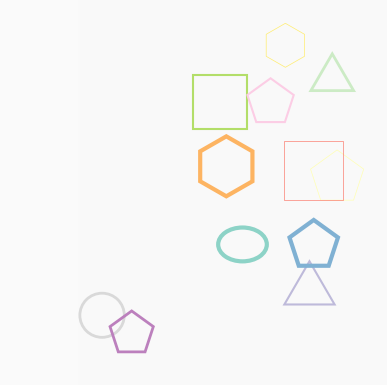[{"shape": "oval", "thickness": 3, "radius": 0.31, "center": [0.626, 0.365]}, {"shape": "pentagon", "thickness": 0.5, "radius": 0.36, "center": [0.87, 0.538]}, {"shape": "triangle", "thickness": 1.5, "radius": 0.37, "center": [0.799, 0.247]}, {"shape": "square", "thickness": 0.5, "radius": 0.38, "center": [0.809, 0.557]}, {"shape": "pentagon", "thickness": 3, "radius": 0.33, "center": [0.81, 0.363]}, {"shape": "hexagon", "thickness": 3, "radius": 0.39, "center": [0.584, 0.568]}, {"shape": "square", "thickness": 1.5, "radius": 0.35, "center": [0.568, 0.736]}, {"shape": "pentagon", "thickness": 1.5, "radius": 0.31, "center": [0.698, 0.734]}, {"shape": "circle", "thickness": 2, "radius": 0.29, "center": [0.263, 0.181]}, {"shape": "pentagon", "thickness": 2, "radius": 0.29, "center": [0.34, 0.134]}, {"shape": "triangle", "thickness": 2, "radius": 0.32, "center": [0.857, 0.796]}, {"shape": "hexagon", "thickness": 0.5, "radius": 0.29, "center": [0.736, 0.882]}]